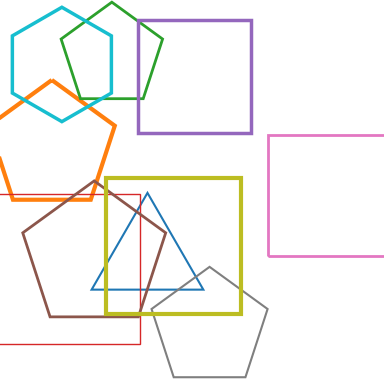[{"shape": "triangle", "thickness": 1.5, "radius": 0.84, "center": [0.383, 0.331]}, {"shape": "pentagon", "thickness": 3, "radius": 0.86, "center": [0.135, 0.62]}, {"shape": "pentagon", "thickness": 2, "radius": 0.69, "center": [0.291, 0.856]}, {"shape": "square", "thickness": 1, "radius": 0.97, "center": [0.169, 0.301]}, {"shape": "square", "thickness": 2.5, "radius": 0.73, "center": [0.504, 0.8]}, {"shape": "pentagon", "thickness": 2, "radius": 0.98, "center": [0.245, 0.335]}, {"shape": "square", "thickness": 2, "radius": 0.78, "center": [0.852, 0.492]}, {"shape": "pentagon", "thickness": 1.5, "radius": 0.79, "center": [0.544, 0.148]}, {"shape": "square", "thickness": 3, "radius": 0.88, "center": [0.451, 0.362]}, {"shape": "hexagon", "thickness": 2.5, "radius": 0.74, "center": [0.161, 0.833]}]